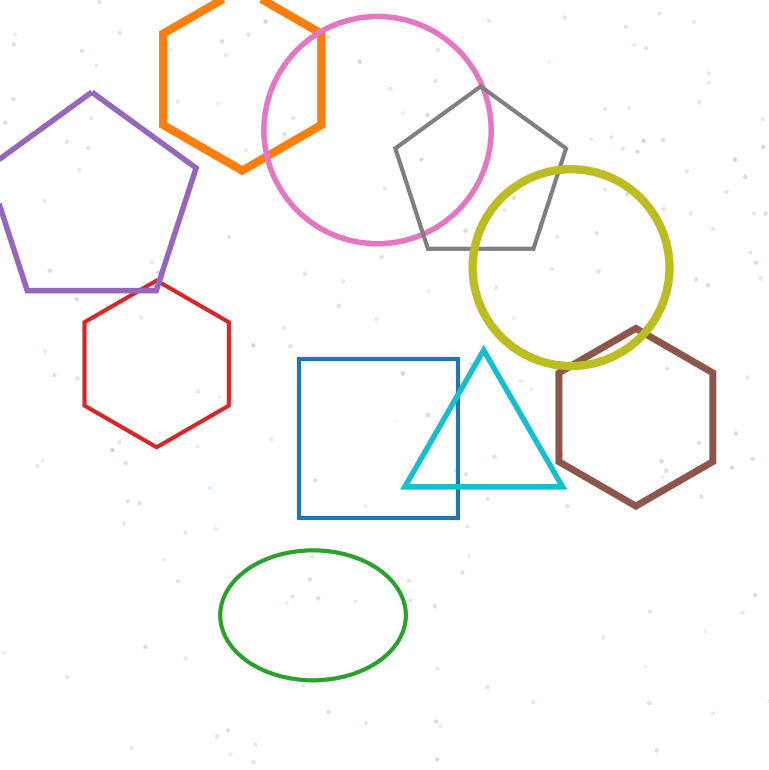[{"shape": "square", "thickness": 1.5, "radius": 0.52, "center": [0.491, 0.431]}, {"shape": "hexagon", "thickness": 3, "radius": 0.59, "center": [0.315, 0.897]}, {"shape": "oval", "thickness": 1.5, "radius": 0.6, "center": [0.407, 0.201]}, {"shape": "hexagon", "thickness": 1.5, "radius": 0.54, "center": [0.203, 0.527]}, {"shape": "pentagon", "thickness": 2, "radius": 0.71, "center": [0.119, 0.738]}, {"shape": "hexagon", "thickness": 2.5, "radius": 0.58, "center": [0.826, 0.458]}, {"shape": "circle", "thickness": 2, "radius": 0.74, "center": [0.49, 0.831]}, {"shape": "pentagon", "thickness": 1.5, "radius": 0.58, "center": [0.624, 0.771]}, {"shape": "circle", "thickness": 3, "radius": 0.64, "center": [0.742, 0.652]}, {"shape": "triangle", "thickness": 2, "radius": 0.59, "center": [0.628, 0.427]}]